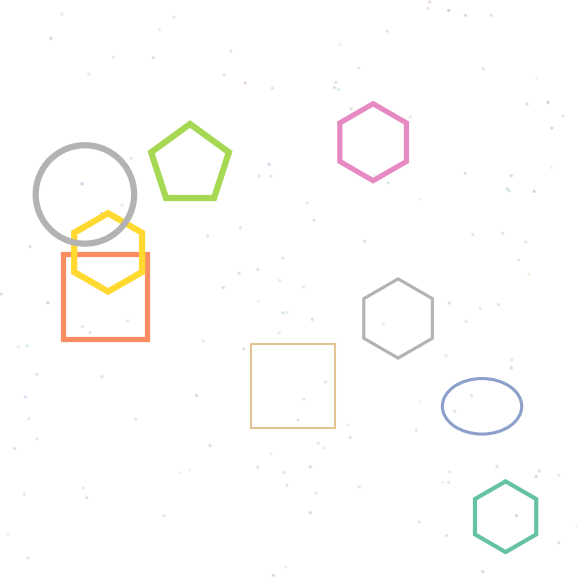[{"shape": "hexagon", "thickness": 2, "radius": 0.31, "center": [0.875, 0.104]}, {"shape": "square", "thickness": 2.5, "radius": 0.37, "center": [0.182, 0.486]}, {"shape": "oval", "thickness": 1.5, "radius": 0.34, "center": [0.835, 0.296]}, {"shape": "hexagon", "thickness": 2.5, "radius": 0.33, "center": [0.646, 0.753]}, {"shape": "pentagon", "thickness": 3, "radius": 0.35, "center": [0.329, 0.714]}, {"shape": "hexagon", "thickness": 3, "radius": 0.34, "center": [0.187, 0.562]}, {"shape": "square", "thickness": 1, "radius": 0.37, "center": [0.507, 0.331]}, {"shape": "circle", "thickness": 3, "radius": 0.43, "center": [0.147, 0.662]}, {"shape": "hexagon", "thickness": 1.5, "radius": 0.34, "center": [0.689, 0.448]}]